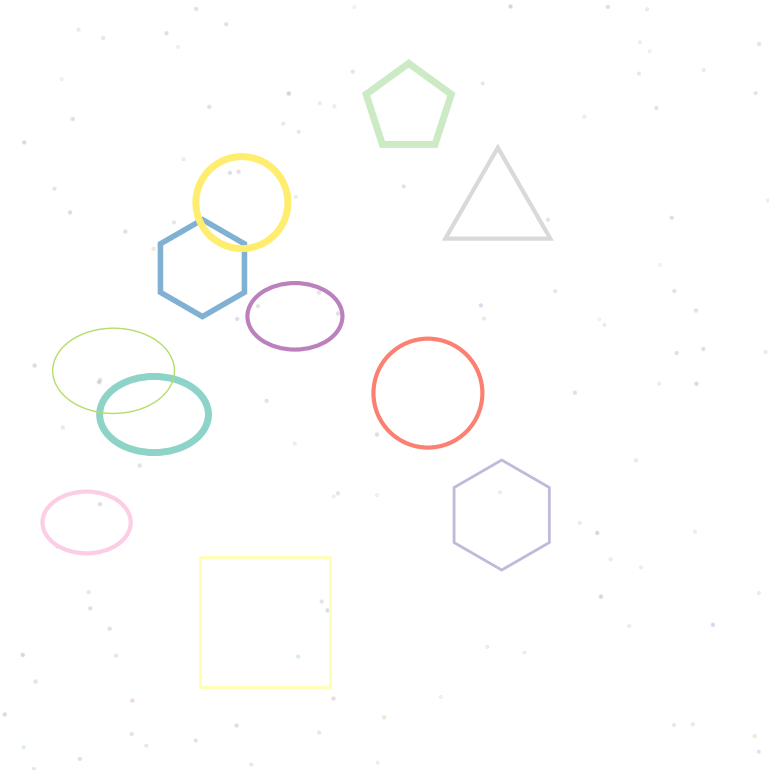[{"shape": "oval", "thickness": 2.5, "radius": 0.35, "center": [0.2, 0.462]}, {"shape": "square", "thickness": 1, "radius": 0.42, "center": [0.344, 0.192]}, {"shape": "hexagon", "thickness": 1, "radius": 0.36, "center": [0.652, 0.331]}, {"shape": "circle", "thickness": 1.5, "radius": 0.35, "center": [0.556, 0.489]}, {"shape": "hexagon", "thickness": 2, "radius": 0.31, "center": [0.263, 0.652]}, {"shape": "oval", "thickness": 0.5, "radius": 0.4, "center": [0.147, 0.518]}, {"shape": "oval", "thickness": 1.5, "radius": 0.29, "center": [0.112, 0.321]}, {"shape": "triangle", "thickness": 1.5, "radius": 0.39, "center": [0.647, 0.729]}, {"shape": "oval", "thickness": 1.5, "radius": 0.31, "center": [0.383, 0.589]}, {"shape": "pentagon", "thickness": 2.5, "radius": 0.29, "center": [0.531, 0.86]}, {"shape": "circle", "thickness": 2.5, "radius": 0.3, "center": [0.314, 0.737]}]